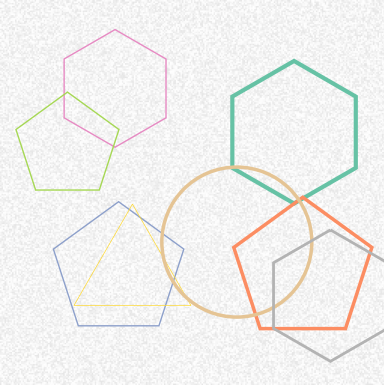[{"shape": "hexagon", "thickness": 3, "radius": 0.93, "center": [0.764, 0.657]}, {"shape": "pentagon", "thickness": 2.5, "radius": 0.94, "center": [0.787, 0.299]}, {"shape": "pentagon", "thickness": 1, "radius": 0.89, "center": [0.308, 0.298]}, {"shape": "hexagon", "thickness": 1, "radius": 0.76, "center": [0.299, 0.77]}, {"shape": "pentagon", "thickness": 1, "radius": 0.7, "center": [0.175, 0.62]}, {"shape": "triangle", "thickness": 0.5, "radius": 0.88, "center": [0.344, 0.294]}, {"shape": "circle", "thickness": 2.5, "radius": 0.97, "center": [0.615, 0.371]}, {"shape": "hexagon", "thickness": 2, "radius": 0.85, "center": [0.858, 0.232]}]